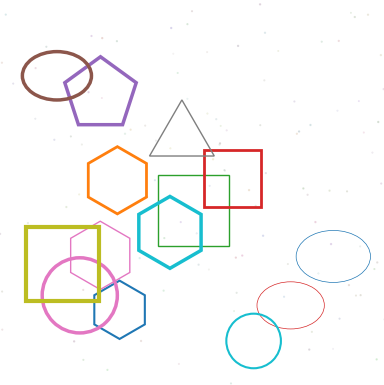[{"shape": "hexagon", "thickness": 1.5, "radius": 0.38, "center": [0.311, 0.195]}, {"shape": "oval", "thickness": 0.5, "radius": 0.48, "center": [0.866, 0.334]}, {"shape": "hexagon", "thickness": 2, "radius": 0.44, "center": [0.305, 0.532]}, {"shape": "square", "thickness": 1, "radius": 0.46, "center": [0.502, 0.453]}, {"shape": "oval", "thickness": 0.5, "radius": 0.44, "center": [0.755, 0.207]}, {"shape": "square", "thickness": 2, "radius": 0.37, "center": [0.604, 0.537]}, {"shape": "pentagon", "thickness": 2.5, "radius": 0.49, "center": [0.261, 0.755]}, {"shape": "oval", "thickness": 2.5, "radius": 0.45, "center": [0.148, 0.803]}, {"shape": "hexagon", "thickness": 1, "radius": 0.44, "center": [0.26, 0.337]}, {"shape": "circle", "thickness": 2.5, "radius": 0.49, "center": [0.207, 0.233]}, {"shape": "triangle", "thickness": 1, "radius": 0.49, "center": [0.472, 0.643]}, {"shape": "square", "thickness": 3, "radius": 0.48, "center": [0.163, 0.314]}, {"shape": "hexagon", "thickness": 2.5, "radius": 0.47, "center": [0.441, 0.396]}, {"shape": "circle", "thickness": 1.5, "radius": 0.35, "center": [0.659, 0.114]}]